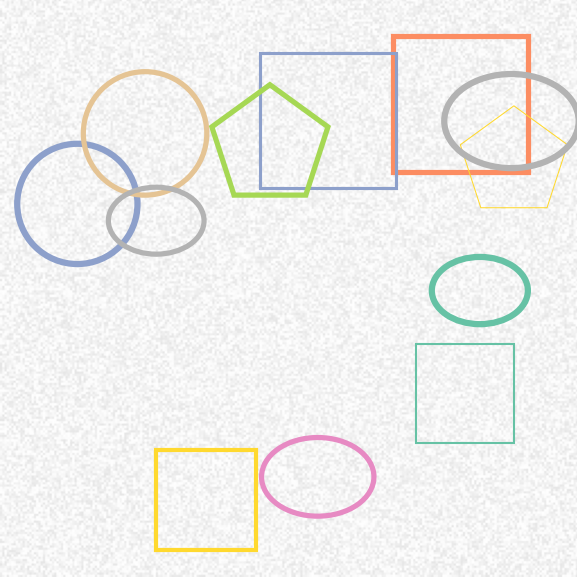[{"shape": "oval", "thickness": 3, "radius": 0.42, "center": [0.831, 0.496]}, {"shape": "square", "thickness": 1, "radius": 0.43, "center": [0.805, 0.318]}, {"shape": "square", "thickness": 2.5, "radius": 0.59, "center": [0.797, 0.82]}, {"shape": "square", "thickness": 1.5, "radius": 0.59, "center": [0.568, 0.79]}, {"shape": "circle", "thickness": 3, "radius": 0.52, "center": [0.134, 0.646]}, {"shape": "oval", "thickness": 2.5, "radius": 0.49, "center": [0.55, 0.173]}, {"shape": "pentagon", "thickness": 2.5, "radius": 0.53, "center": [0.467, 0.747]}, {"shape": "square", "thickness": 2, "radius": 0.43, "center": [0.356, 0.133]}, {"shape": "pentagon", "thickness": 0.5, "radius": 0.49, "center": [0.89, 0.718]}, {"shape": "circle", "thickness": 2.5, "radius": 0.53, "center": [0.251, 0.768]}, {"shape": "oval", "thickness": 3, "radius": 0.58, "center": [0.886, 0.79]}, {"shape": "oval", "thickness": 2.5, "radius": 0.41, "center": [0.27, 0.617]}]